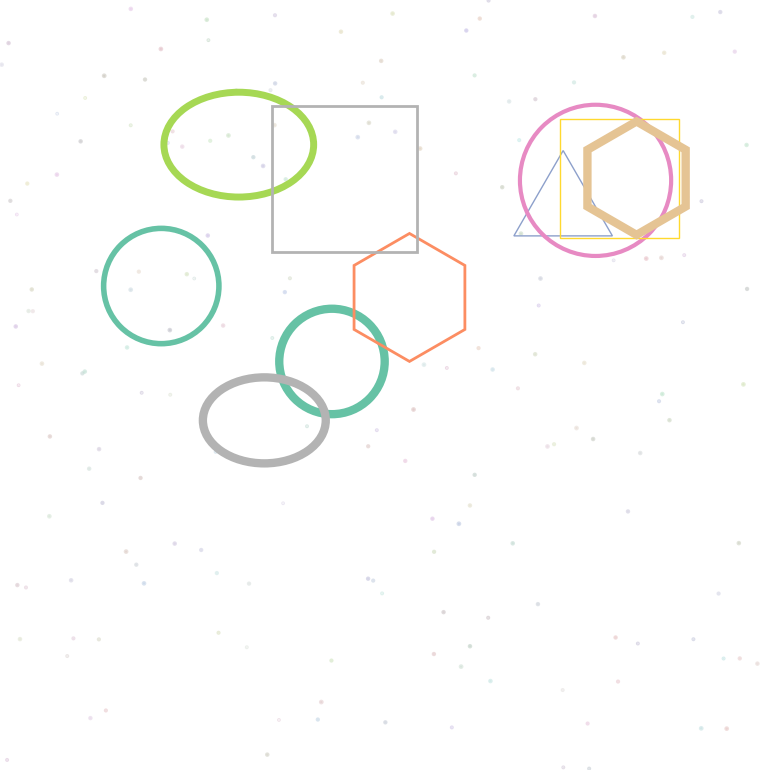[{"shape": "circle", "thickness": 3, "radius": 0.34, "center": [0.431, 0.531]}, {"shape": "circle", "thickness": 2, "radius": 0.37, "center": [0.209, 0.629]}, {"shape": "hexagon", "thickness": 1, "radius": 0.42, "center": [0.532, 0.614]}, {"shape": "triangle", "thickness": 0.5, "radius": 0.37, "center": [0.731, 0.731]}, {"shape": "circle", "thickness": 1.5, "radius": 0.49, "center": [0.773, 0.766]}, {"shape": "oval", "thickness": 2.5, "radius": 0.49, "center": [0.31, 0.812]}, {"shape": "square", "thickness": 0.5, "radius": 0.39, "center": [0.804, 0.768]}, {"shape": "hexagon", "thickness": 3, "radius": 0.37, "center": [0.827, 0.769]}, {"shape": "oval", "thickness": 3, "radius": 0.4, "center": [0.343, 0.454]}, {"shape": "square", "thickness": 1, "radius": 0.47, "center": [0.447, 0.768]}]